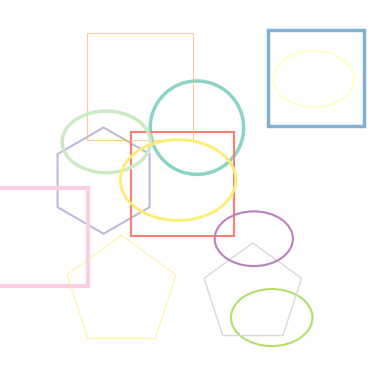[{"shape": "circle", "thickness": 2.5, "radius": 0.61, "center": [0.512, 0.668]}, {"shape": "oval", "thickness": 1, "radius": 0.52, "center": [0.815, 0.795]}, {"shape": "hexagon", "thickness": 1.5, "radius": 0.69, "center": [0.269, 0.531]}, {"shape": "square", "thickness": 1.5, "radius": 0.67, "center": [0.473, 0.522]}, {"shape": "square", "thickness": 2.5, "radius": 0.63, "center": [0.821, 0.798]}, {"shape": "square", "thickness": 0.5, "radius": 0.69, "center": [0.364, 0.776]}, {"shape": "oval", "thickness": 1.5, "radius": 0.53, "center": [0.706, 0.175]}, {"shape": "square", "thickness": 3, "radius": 0.64, "center": [0.101, 0.383]}, {"shape": "pentagon", "thickness": 1, "radius": 0.67, "center": [0.657, 0.236]}, {"shape": "oval", "thickness": 1.5, "radius": 0.51, "center": [0.659, 0.38]}, {"shape": "oval", "thickness": 2.5, "radius": 0.57, "center": [0.276, 0.631]}, {"shape": "oval", "thickness": 2, "radius": 0.75, "center": [0.462, 0.532]}, {"shape": "pentagon", "thickness": 0.5, "radius": 0.74, "center": [0.316, 0.24]}]